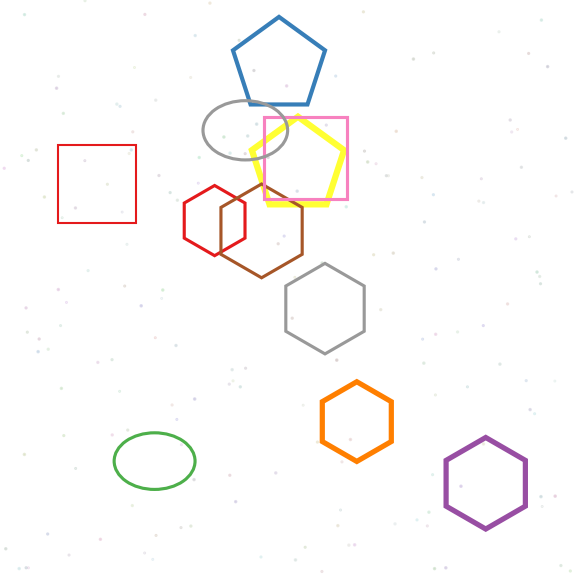[{"shape": "hexagon", "thickness": 1.5, "radius": 0.3, "center": [0.372, 0.617]}, {"shape": "square", "thickness": 1, "radius": 0.34, "center": [0.168, 0.68]}, {"shape": "pentagon", "thickness": 2, "radius": 0.42, "center": [0.483, 0.886]}, {"shape": "oval", "thickness": 1.5, "radius": 0.35, "center": [0.268, 0.201]}, {"shape": "hexagon", "thickness": 2.5, "radius": 0.4, "center": [0.841, 0.162]}, {"shape": "hexagon", "thickness": 2.5, "radius": 0.34, "center": [0.618, 0.269]}, {"shape": "pentagon", "thickness": 3, "radius": 0.42, "center": [0.516, 0.713]}, {"shape": "hexagon", "thickness": 1.5, "radius": 0.41, "center": [0.453, 0.599]}, {"shape": "square", "thickness": 1.5, "radius": 0.36, "center": [0.529, 0.725]}, {"shape": "hexagon", "thickness": 1.5, "radius": 0.39, "center": [0.563, 0.465]}, {"shape": "oval", "thickness": 1.5, "radius": 0.37, "center": [0.425, 0.773]}]